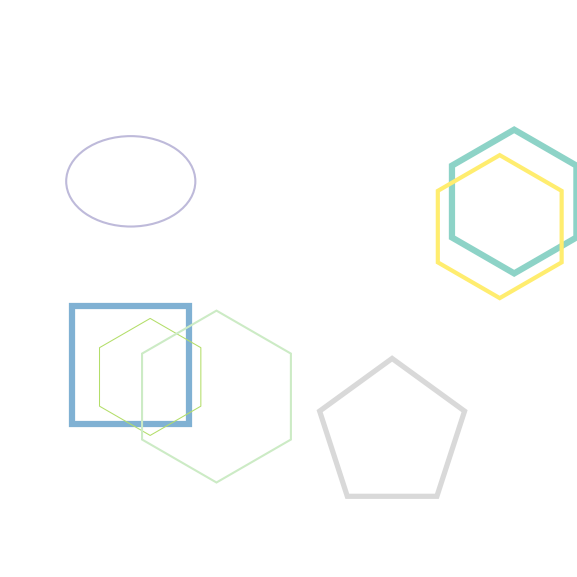[{"shape": "hexagon", "thickness": 3, "radius": 0.62, "center": [0.89, 0.65]}, {"shape": "oval", "thickness": 1, "radius": 0.56, "center": [0.226, 0.685]}, {"shape": "square", "thickness": 3, "radius": 0.51, "center": [0.226, 0.367]}, {"shape": "hexagon", "thickness": 0.5, "radius": 0.51, "center": [0.26, 0.346]}, {"shape": "pentagon", "thickness": 2.5, "radius": 0.66, "center": [0.679, 0.246]}, {"shape": "hexagon", "thickness": 1, "radius": 0.74, "center": [0.375, 0.312]}, {"shape": "hexagon", "thickness": 2, "radius": 0.62, "center": [0.865, 0.607]}]